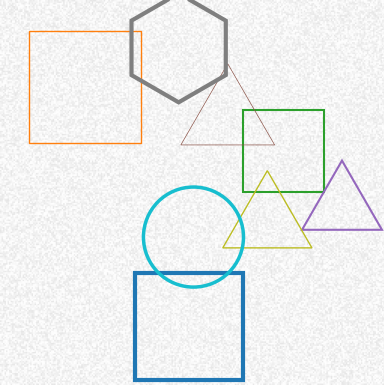[{"shape": "square", "thickness": 3, "radius": 0.7, "center": [0.491, 0.152]}, {"shape": "square", "thickness": 1, "radius": 0.72, "center": [0.221, 0.774]}, {"shape": "square", "thickness": 1.5, "radius": 0.53, "center": [0.736, 0.608]}, {"shape": "triangle", "thickness": 1.5, "radius": 0.6, "center": [0.888, 0.463]}, {"shape": "triangle", "thickness": 0.5, "radius": 0.7, "center": [0.592, 0.694]}, {"shape": "hexagon", "thickness": 3, "radius": 0.71, "center": [0.464, 0.876]}, {"shape": "triangle", "thickness": 1, "radius": 0.67, "center": [0.694, 0.423]}, {"shape": "circle", "thickness": 2.5, "radius": 0.65, "center": [0.503, 0.384]}]